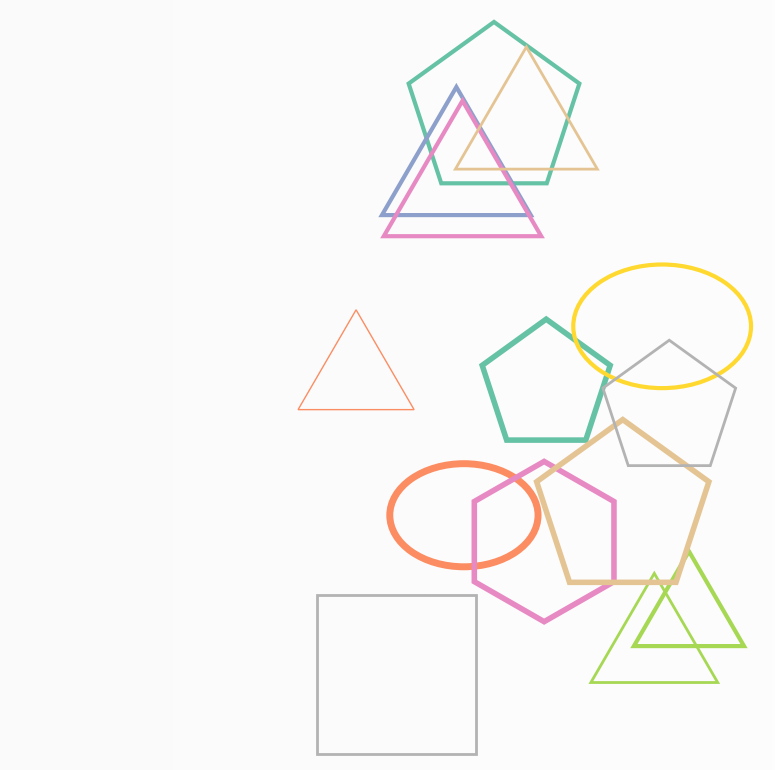[{"shape": "pentagon", "thickness": 1.5, "radius": 0.58, "center": [0.637, 0.856]}, {"shape": "pentagon", "thickness": 2, "radius": 0.43, "center": [0.705, 0.499]}, {"shape": "oval", "thickness": 2.5, "radius": 0.48, "center": [0.599, 0.331]}, {"shape": "triangle", "thickness": 0.5, "radius": 0.43, "center": [0.459, 0.511]}, {"shape": "triangle", "thickness": 1.5, "radius": 0.55, "center": [0.589, 0.776]}, {"shape": "hexagon", "thickness": 2, "radius": 0.52, "center": [0.702, 0.297]}, {"shape": "triangle", "thickness": 1.5, "radius": 0.59, "center": [0.597, 0.752]}, {"shape": "triangle", "thickness": 1.5, "radius": 0.41, "center": [0.889, 0.202]}, {"shape": "triangle", "thickness": 1, "radius": 0.47, "center": [0.844, 0.161]}, {"shape": "oval", "thickness": 1.5, "radius": 0.57, "center": [0.854, 0.576]}, {"shape": "pentagon", "thickness": 2, "radius": 0.58, "center": [0.804, 0.338]}, {"shape": "triangle", "thickness": 1, "radius": 0.53, "center": [0.679, 0.833]}, {"shape": "pentagon", "thickness": 1, "radius": 0.45, "center": [0.864, 0.468]}, {"shape": "square", "thickness": 1, "radius": 0.52, "center": [0.512, 0.124]}]